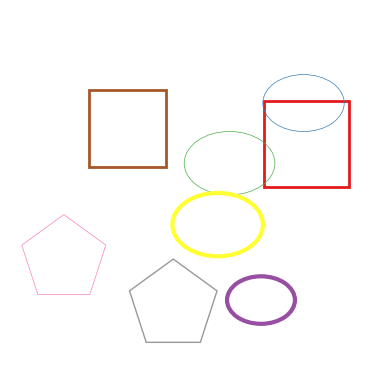[{"shape": "square", "thickness": 2, "radius": 0.55, "center": [0.796, 0.626]}, {"shape": "oval", "thickness": 0.5, "radius": 0.53, "center": [0.788, 0.732]}, {"shape": "oval", "thickness": 0.5, "radius": 0.59, "center": [0.596, 0.576]}, {"shape": "oval", "thickness": 3, "radius": 0.44, "center": [0.678, 0.221]}, {"shape": "oval", "thickness": 3, "radius": 0.59, "center": [0.565, 0.417]}, {"shape": "square", "thickness": 2, "radius": 0.5, "center": [0.331, 0.667]}, {"shape": "pentagon", "thickness": 0.5, "radius": 0.57, "center": [0.166, 0.328]}, {"shape": "pentagon", "thickness": 1, "radius": 0.6, "center": [0.45, 0.208]}]